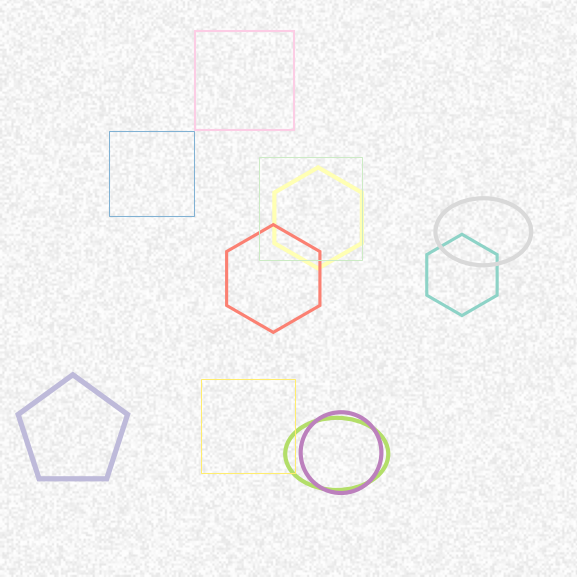[{"shape": "hexagon", "thickness": 1.5, "radius": 0.35, "center": [0.8, 0.523]}, {"shape": "hexagon", "thickness": 2, "radius": 0.44, "center": [0.551, 0.622]}, {"shape": "pentagon", "thickness": 2.5, "radius": 0.5, "center": [0.126, 0.251]}, {"shape": "hexagon", "thickness": 1.5, "radius": 0.47, "center": [0.473, 0.517]}, {"shape": "square", "thickness": 0.5, "radius": 0.37, "center": [0.262, 0.699]}, {"shape": "oval", "thickness": 2, "radius": 0.45, "center": [0.583, 0.213]}, {"shape": "square", "thickness": 1, "radius": 0.43, "center": [0.424, 0.86]}, {"shape": "oval", "thickness": 2, "radius": 0.41, "center": [0.837, 0.598]}, {"shape": "circle", "thickness": 2, "radius": 0.35, "center": [0.591, 0.215]}, {"shape": "square", "thickness": 0.5, "radius": 0.45, "center": [0.538, 0.638]}, {"shape": "square", "thickness": 0.5, "radius": 0.41, "center": [0.429, 0.261]}]